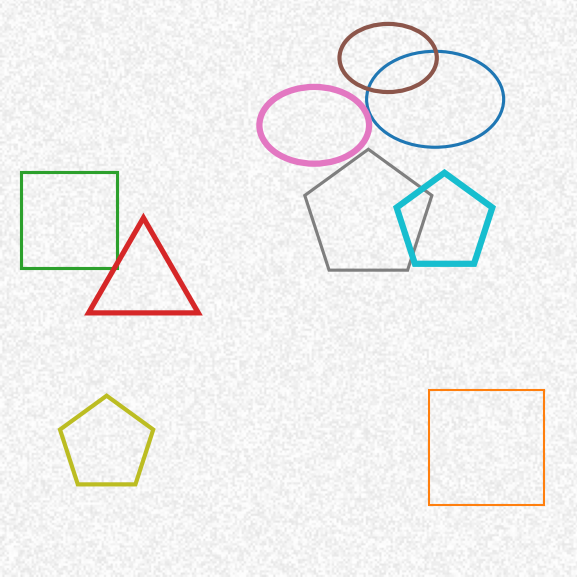[{"shape": "oval", "thickness": 1.5, "radius": 0.59, "center": [0.753, 0.827]}, {"shape": "square", "thickness": 1, "radius": 0.5, "center": [0.842, 0.224]}, {"shape": "square", "thickness": 1.5, "radius": 0.41, "center": [0.12, 0.619]}, {"shape": "triangle", "thickness": 2.5, "radius": 0.55, "center": [0.248, 0.512]}, {"shape": "oval", "thickness": 2, "radius": 0.42, "center": [0.672, 0.899]}, {"shape": "oval", "thickness": 3, "radius": 0.47, "center": [0.544, 0.782]}, {"shape": "pentagon", "thickness": 1.5, "radius": 0.58, "center": [0.638, 0.625]}, {"shape": "pentagon", "thickness": 2, "radius": 0.42, "center": [0.185, 0.229]}, {"shape": "pentagon", "thickness": 3, "radius": 0.44, "center": [0.77, 0.613]}]